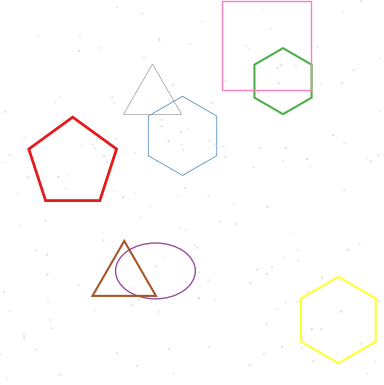[{"shape": "pentagon", "thickness": 2, "radius": 0.6, "center": [0.189, 0.576]}, {"shape": "hexagon", "thickness": 0.5, "radius": 0.51, "center": [0.474, 0.647]}, {"shape": "hexagon", "thickness": 1.5, "radius": 0.43, "center": [0.735, 0.789]}, {"shape": "oval", "thickness": 1, "radius": 0.52, "center": [0.404, 0.296]}, {"shape": "hexagon", "thickness": 1.5, "radius": 0.56, "center": [0.879, 0.169]}, {"shape": "triangle", "thickness": 1.5, "radius": 0.48, "center": [0.323, 0.279]}, {"shape": "square", "thickness": 1, "radius": 0.58, "center": [0.692, 0.882]}, {"shape": "triangle", "thickness": 0.5, "radius": 0.44, "center": [0.396, 0.747]}]